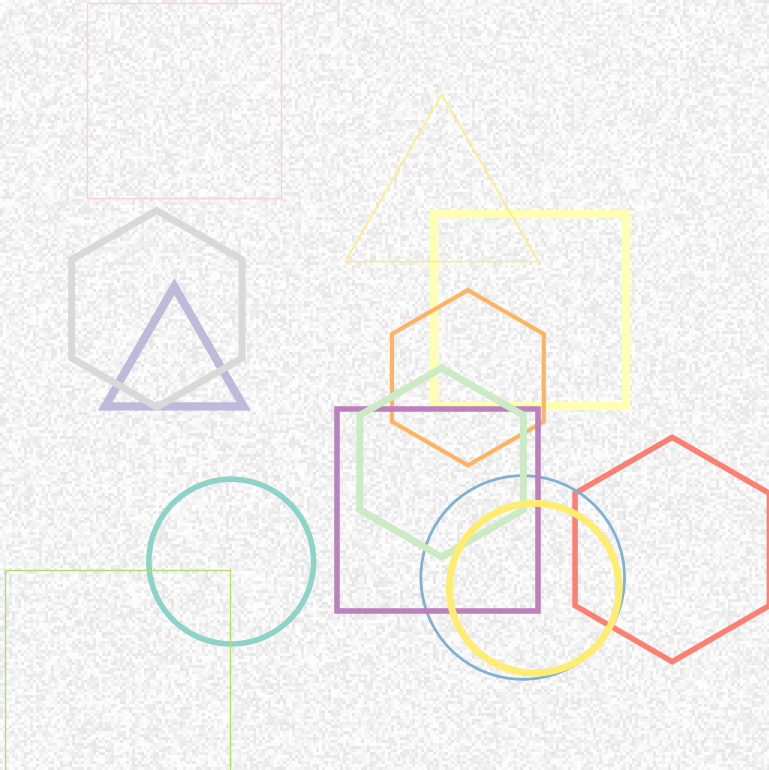[{"shape": "circle", "thickness": 2, "radius": 0.53, "center": [0.3, 0.271]}, {"shape": "square", "thickness": 3, "radius": 0.62, "center": [0.688, 0.597]}, {"shape": "triangle", "thickness": 3, "radius": 0.52, "center": [0.226, 0.524]}, {"shape": "hexagon", "thickness": 2, "radius": 0.73, "center": [0.873, 0.286]}, {"shape": "circle", "thickness": 1, "radius": 0.66, "center": [0.679, 0.25]}, {"shape": "hexagon", "thickness": 1.5, "radius": 0.57, "center": [0.608, 0.509]}, {"shape": "square", "thickness": 0.5, "radius": 0.73, "center": [0.153, 0.114]}, {"shape": "square", "thickness": 0.5, "radius": 0.63, "center": [0.239, 0.87]}, {"shape": "hexagon", "thickness": 2.5, "radius": 0.64, "center": [0.204, 0.599]}, {"shape": "square", "thickness": 2, "radius": 0.65, "center": [0.568, 0.338]}, {"shape": "hexagon", "thickness": 2.5, "radius": 0.61, "center": [0.573, 0.399]}, {"shape": "triangle", "thickness": 0.5, "radius": 0.72, "center": [0.574, 0.733]}, {"shape": "circle", "thickness": 2.5, "radius": 0.55, "center": [0.694, 0.236]}]